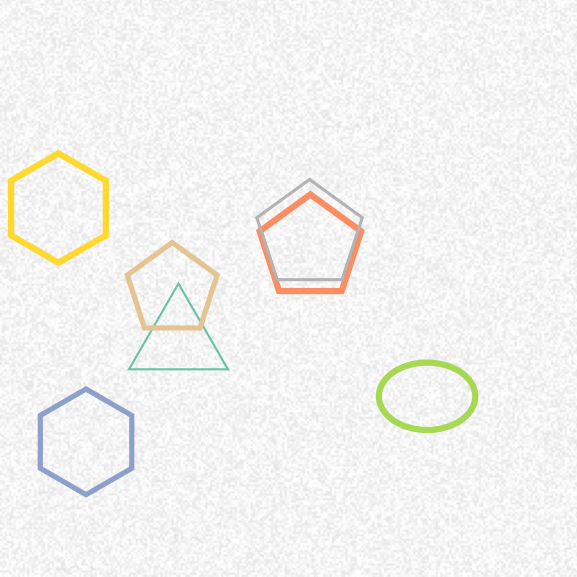[{"shape": "triangle", "thickness": 1, "radius": 0.49, "center": [0.309, 0.409]}, {"shape": "pentagon", "thickness": 3, "radius": 0.46, "center": [0.537, 0.57]}, {"shape": "hexagon", "thickness": 2.5, "radius": 0.46, "center": [0.149, 0.234]}, {"shape": "oval", "thickness": 3, "radius": 0.42, "center": [0.74, 0.313]}, {"shape": "hexagon", "thickness": 3, "radius": 0.47, "center": [0.101, 0.639]}, {"shape": "pentagon", "thickness": 2.5, "radius": 0.41, "center": [0.298, 0.497]}, {"shape": "pentagon", "thickness": 1.5, "radius": 0.48, "center": [0.536, 0.593]}]